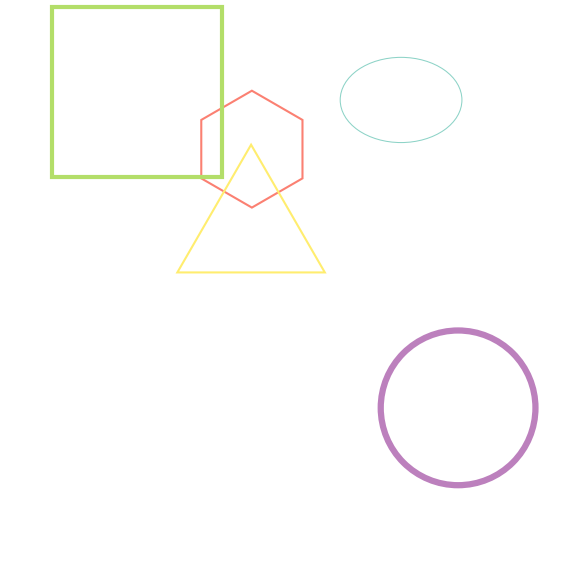[{"shape": "oval", "thickness": 0.5, "radius": 0.53, "center": [0.694, 0.826]}, {"shape": "hexagon", "thickness": 1, "radius": 0.51, "center": [0.436, 0.741]}, {"shape": "square", "thickness": 2, "radius": 0.74, "center": [0.237, 0.84]}, {"shape": "circle", "thickness": 3, "radius": 0.67, "center": [0.793, 0.293]}, {"shape": "triangle", "thickness": 1, "radius": 0.74, "center": [0.435, 0.601]}]